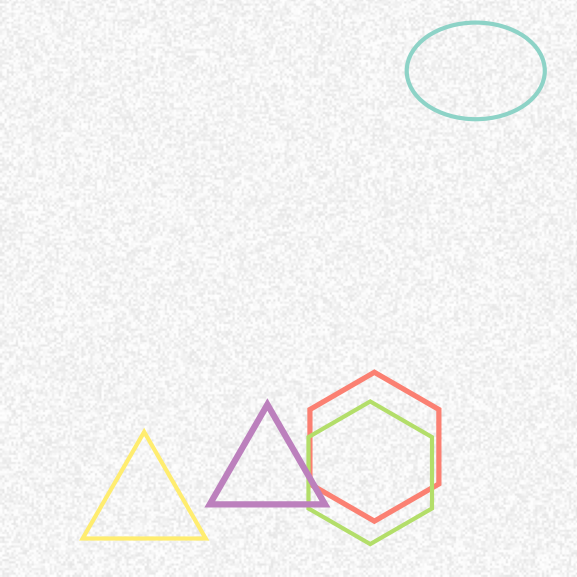[{"shape": "oval", "thickness": 2, "radius": 0.6, "center": [0.824, 0.876]}, {"shape": "hexagon", "thickness": 2.5, "radius": 0.64, "center": [0.648, 0.226]}, {"shape": "hexagon", "thickness": 2, "radius": 0.62, "center": [0.641, 0.18]}, {"shape": "triangle", "thickness": 3, "radius": 0.58, "center": [0.463, 0.183]}, {"shape": "triangle", "thickness": 2, "radius": 0.62, "center": [0.25, 0.128]}]